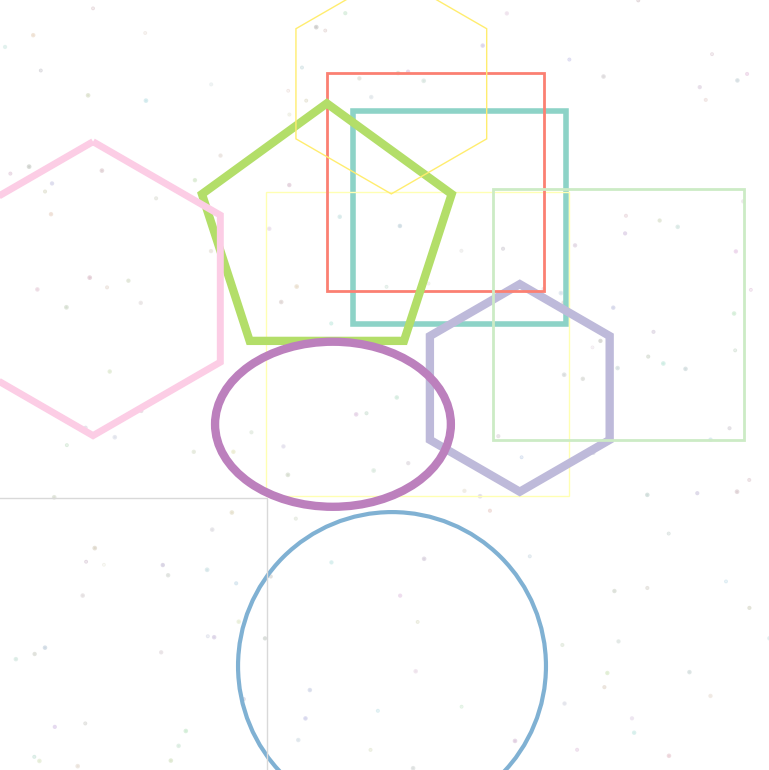[{"shape": "square", "thickness": 2, "radius": 0.69, "center": [0.597, 0.718]}, {"shape": "square", "thickness": 0.5, "radius": 0.99, "center": [0.542, 0.553]}, {"shape": "hexagon", "thickness": 3, "radius": 0.67, "center": [0.675, 0.496]}, {"shape": "square", "thickness": 1, "radius": 0.71, "center": [0.566, 0.764]}, {"shape": "circle", "thickness": 1.5, "radius": 1.0, "center": [0.509, 0.135]}, {"shape": "pentagon", "thickness": 3, "radius": 0.85, "center": [0.424, 0.695]}, {"shape": "hexagon", "thickness": 2.5, "radius": 0.95, "center": [0.121, 0.625]}, {"shape": "square", "thickness": 0.5, "radius": 0.98, "center": [0.152, 0.158]}, {"shape": "oval", "thickness": 3, "radius": 0.77, "center": [0.432, 0.449]}, {"shape": "square", "thickness": 1, "radius": 0.81, "center": [0.803, 0.592]}, {"shape": "hexagon", "thickness": 0.5, "radius": 0.72, "center": [0.508, 0.891]}]